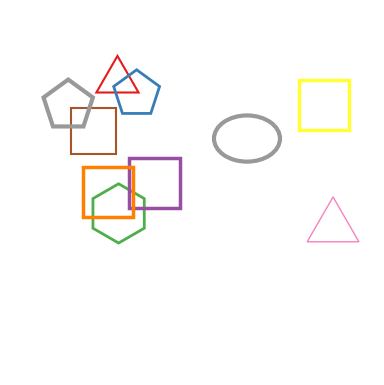[{"shape": "triangle", "thickness": 1.5, "radius": 0.32, "center": [0.305, 0.791]}, {"shape": "pentagon", "thickness": 2, "radius": 0.31, "center": [0.355, 0.756]}, {"shape": "hexagon", "thickness": 2, "radius": 0.38, "center": [0.308, 0.446]}, {"shape": "square", "thickness": 2.5, "radius": 0.33, "center": [0.4, 0.525]}, {"shape": "square", "thickness": 2.5, "radius": 0.32, "center": [0.281, 0.501]}, {"shape": "square", "thickness": 2.5, "radius": 0.32, "center": [0.842, 0.727]}, {"shape": "square", "thickness": 1.5, "radius": 0.3, "center": [0.243, 0.66]}, {"shape": "triangle", "thickness": 1, "radius": 0.39, "center": [0.865, 0.411]}, {"shape": "pentagon", "thickness": 3, "radius": 0.34, "center": [0.177, 0.726]}, {"shape": "oval", "thickness": 3, "radius": 0.43, "center": [0.642, 0.64]}]